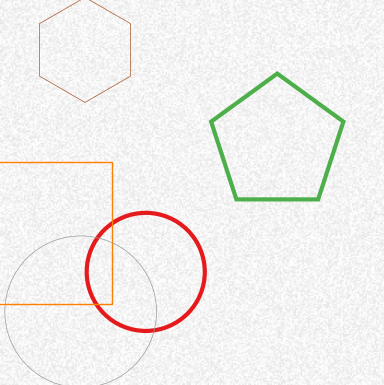[{"shape": "circle", "thickness": 3, "radius": 0.77, "center": [0.379, 0.294]}, {"shape": "pentagon", "thickness": 3, "radius": 0.9, "center": [0.72, 0.628]}, {"shape": "square", "thickness": 1, "radius": 0.92, "center": [0.107, 0.395]}, {"shape": "hexagon", "thickness": 0.5, "radius": 0.68, "center": [0.221, 0.87]}, {"shape": "circle", "thickness": 0.5, "radius": 0.99, "center": [0.21, 0.19]}]